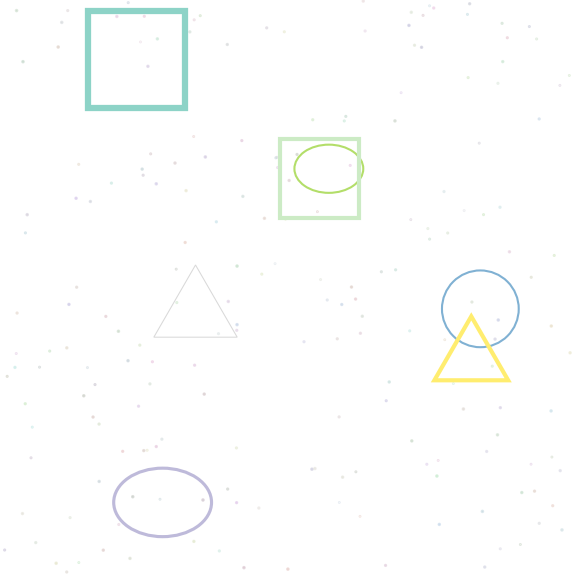[{"shape": "square", "thickness": 3, "radius": 0.42, "center": [0.236, 0.896]}, {"shape": "oval", "thickness": 1.5, "radius": 0.42, "center": [0.282, 0.129]}, {"shape": "circle", "thickness": 1, "radius": 0.33, "center": [0.832, 0.464]}, {"shape": "oval", "thickness": 1, "radius": 0.3, "center": [0.569, 0.707]}, {"shape": "triangle", "thickness": 0.5, "radius": 0.42, "center": [0.339, 0.457]}, {"shape": "square", "thickness": 2, "radius": 0.34, "center": [0.553, 0.69]}, {"shape": "triangle", "thickness": 2, "radius": 0.37, "center": [0.816, 0.378]}]